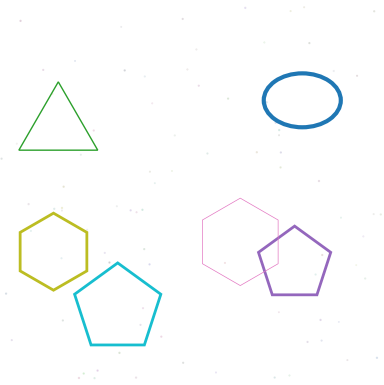[{"shape": "oval", "thickness": 3, "radius": 0.5, "center": [0.785, 0.739]}, {"shape": "triangle", "thickness": 1, "radius": 0.59, "center": [0.151, 0.669]}, {"shape": "pentagon", "thickness": 2, "radius": 0.49, "center": [0.765, 0.314]}, {"shape": "hexagon", "thickness": 0.5, "radius": 0.57, "center": [0.624, 0.372]}, {"shape": "hexagon", "thickness": 2, "radius": 0.5, "center": [0.139, 0.346]}, {"shape": "pentagon", "thickness": 2, "radius": 0.59, "center": [0.306, 0.199]}]